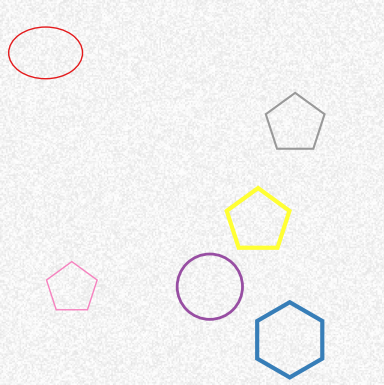[{"shape": "oval", "thickness": 1, "radius": 0.48, "center": [0.118, 0.863]}, {"shape": "hexagon", "thickness": 3, "radius": 0.49, "center": [0.753, 0.117]}, {"shape": "circle", "thickness": 2, "radius": 0.42, "center": [0.545, 0.255]}, {"shape": "pentagon", "thickness": 3, "radius": 0.43, "center": [0.67, 0.426]}, {"shape": "pentagon", "thickness": 1, "radius": 0.35, "center": [0.187, 0.251]}, {"shape": "pentagon", "thickness": 1.5, "radius": 0.4, "center": [0.767, 0.679]}]